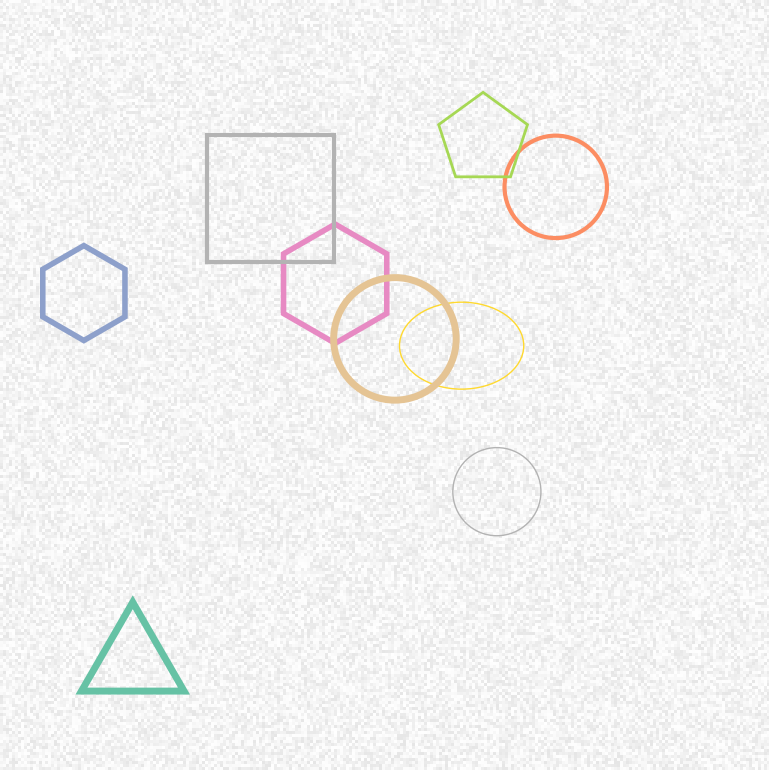[{"shape": "triangle", "thickness": 2.5, "radius": 0.38, "center": [0.172, 0.141]}, {"shape": "circle", "thickness": 1.5, "radius": 0.33, "center": [0.722, 0.757]}, {"shape": "hexagon", "thickness": 2, "radius": 0.31, "center": [0.109, 0.619]}, {"shape": "hexagon", "thickness": 2, "radius": 0.39, "center": [0.435, 0.632]}, {"shape": "pentagon", "thickness": 1, "radius": 0.3, "center": [0.627, 0.819]}, {"shape": "oval", "thickness": 0.5, "radius": 0.4, "center": [0.6, 0.551]}, {"shape": "circle", "thickness": 2.5, "radius": 0.4, "center": [0.513, 0.56]}, {"shape": "circle", "thickness": 0.5, "radius": 0.29, "center": [0.645, 0.361]}, {"shape": "square", "thickness": 1.5, "radius": 0.41, "center": [0.351, 0.742]}]